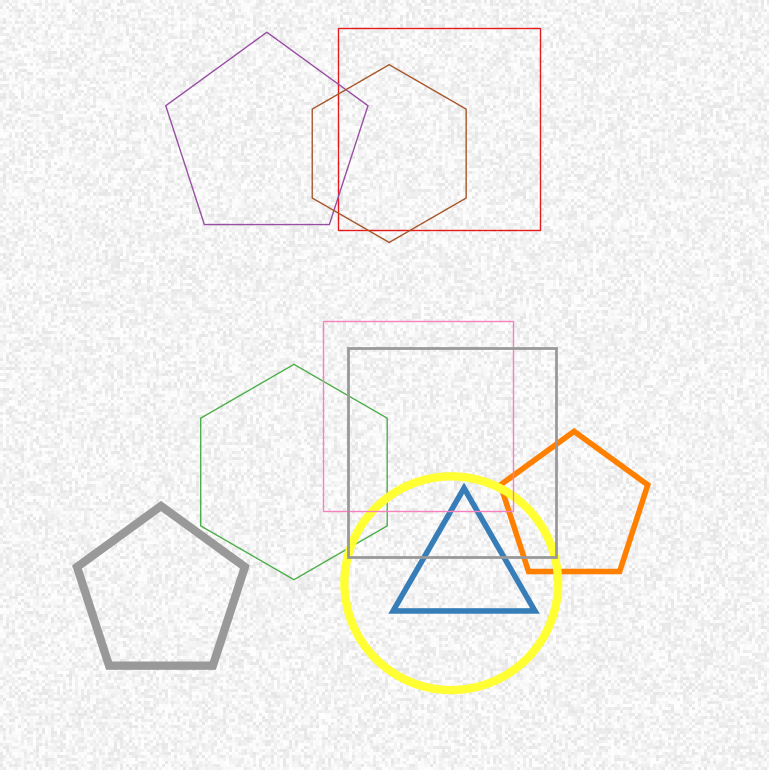[{"shape": "square", "thickness": 0.5, "radius": 0.65, "center": [0.57, 0.833]}, {"shape": "triangle", "thickness": 2, "radius": 0.53, "center": [0.603, 0.26]}, {"shape": "hexagon", "thickness": 0.5, "radius": 0.7, "center": [0.382, 0.387]}, {"shape": "pentagon", "thickness": 0.5, "radius": 0.69, "center": [0.347, 0.82]}, {"shape": "pentagon", "thickness": 2, "radius": 0.5, "center": [0.746, 0.339]}, {"shape": "circle", "thickness": 3, "radius": 0.69, "center": [0.586, 0.243]}, {"shape": "hexagon", "thickness": 0.5, "radius": 0.58, "center": [0.505, 0.801]}, {"shape": "square", "thickness": 0.5, "radius": 0.62, "center": [0.543, 0.46]}, {"shape": "pentagon", "thickness": 3, "radius": 0.57, "center": [0.209, 0.228]}, {"shape": "square", "thickness": 1, "radius": 0.68, "center": [0.587, 0.412]}]